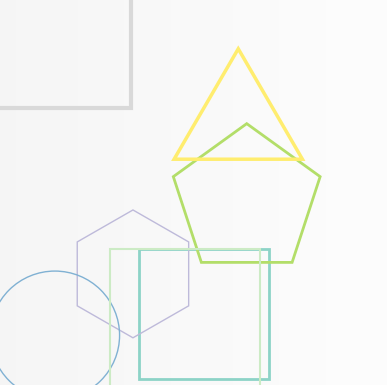[{"shape": "square", "thickness": 2, "radius": 0.84, "center": [0.526, 0.184]}, {"shape": "hexagon", "thickness": 1, "radius": 0.83, "center": [0.343, 0.289]}, {"shape": "circle", "thickness": 1, "radius": 0.83, "center": [0.142, 0.129]}, {"shape": "pentagon", "thickness": 2, "radius": 1.0, "center": [0.637, 0.48]}, {"shape": "square", "thickness": 3, "radius": 0.89, "center": [0.16, 0.898]}, {"shape": "square", "thickness": 1.5, "radius": 0.97, "center": [0.477, 0.159]}, {"shape": "triangle", "thickness": 2.5, "radius": 0.96, "center": [0.615, 0.682]}]